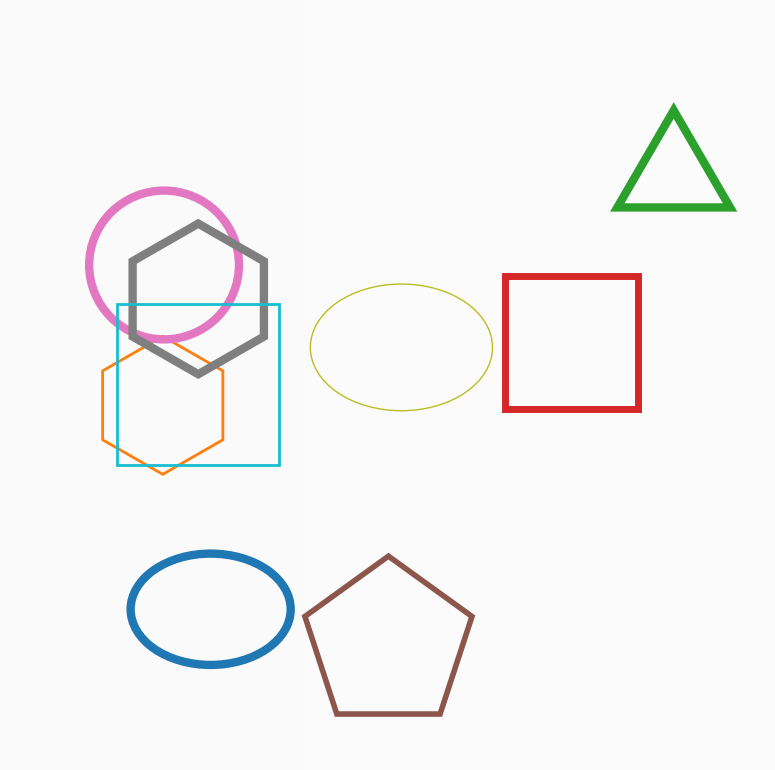[{"shape": "oval", "thickness": 3, "radius": 0.52, "center": [0.272, 0.209]}, {"shape": "hexagon", "thickness": 1, "radius": 0.45, "center": [0.21, 0.474]}, {"shape": "triangle", "thickness": 3, "radius": 0.42, "center": [0.869, 0.773]}, {"shape": "square", "thickness": 2.5, "radius": 0.43, "center": [0.738, 0.555]}, {"shape": "pentagon", "thickness": 2, "radius": 0.57, "center": [0.501, 0.164]}, {"shape": "circle", "thickness": 3, "radius": 0.48, "center": [0.212, 0.656]}, {"shape": "hexagon", "thickness": 3, "radius": 0.49, "center": [0.256, 0.612]}, {"shape": "oval", "thickness": 0.5, "radius": 0.59, "center": [0.518, 0.549]}, {"shape": "square", "thickness": 1, "radius": 0.52, "center": [0.256, 0.5]}]